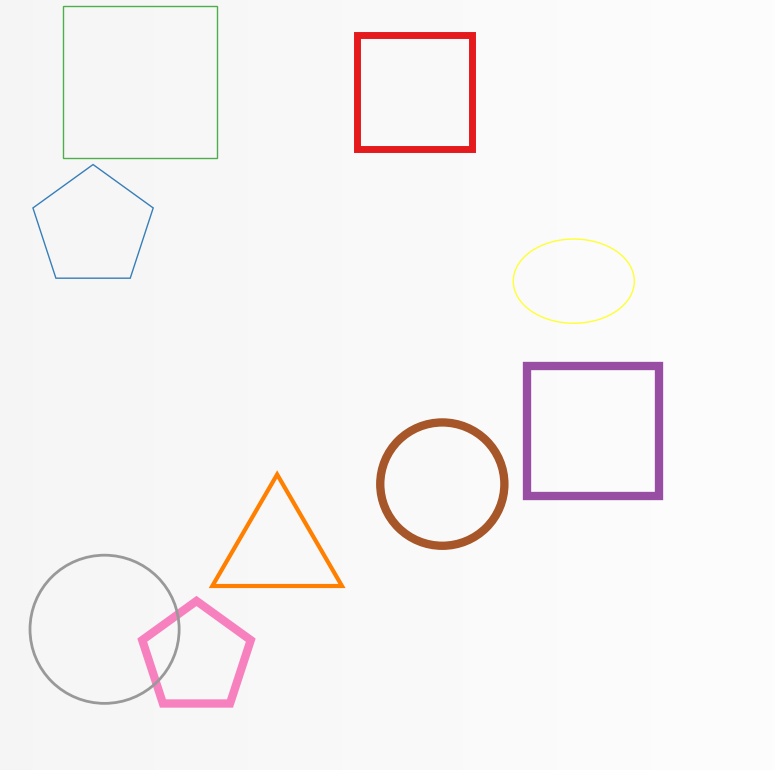[{"shape": "square", "thickness": 2.5, "radius": 0.37, "center": [0.535, 0.881]}, {"shape": "pentagon", "thickness": 0.5, "radius": 0.41, "center": [0.12, 0.705]}, {"shape": "square", "thickness": 0.5, "radius": 0.5, "center": [0.181, 0.894]}, {"shape": "square", "thickness": 3, "radius": 0.42, "center": [0.765, 0.44]}, {"shape": "triangle", "thickness": 1.5, "radius": 0.48, "center": [0.358, 0.287]}, {"shape": "oval", "thickness": 0.5, "radius": 0.39, "center": [0.74, 0.635]}, {"shape": "circle", "thickness": 3, "radius": 0.4, "center": [0.571, 0.371]}, {"shape": "pentagon", "thickness": 3, "radius": 0.37, "center": [0.254, 0.146]}, {"shape": "circle", "thickness": 1, "radius": 0.48, "center": [0.135, 0.183]}]